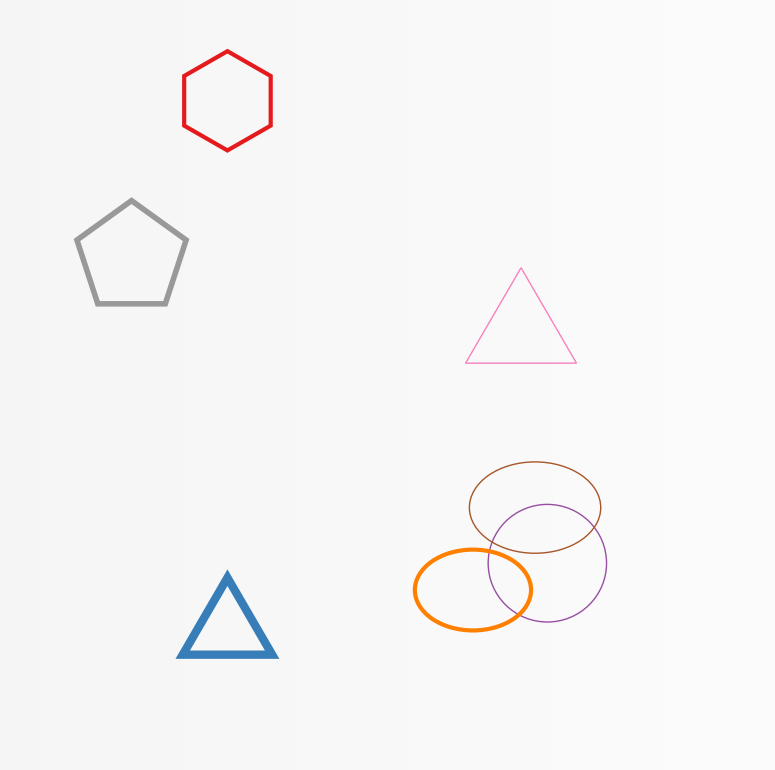[{"shape": "hexagon", "thickness": 1.5, "radius": 0.32, "center": [0.293, 0.869]}, {"shape": "triangle", "thickness": 3, "radius": 0.33, "center": [0.293, 0.183]}, {"shape": "circle", "thickness": 0.5, "radius": 0.38, "center": [0.706, 0.269]}, {"shape": "oval", "thickness": 1.5, "radius": 0.37, "center": [0.61, 0.234]}, {"shape": "oval", "thickness": 0.5, "radius": 0.42, "center": [0.69, 0.341]}, {"shape": "triangle", "thickness": 0.5, "radius": 0.41, "center": [0.672, 0.57]}, {"shape": "pentagon", "thickness": 2, "radius": 0.37, "center": [0.17, 0.665]}]